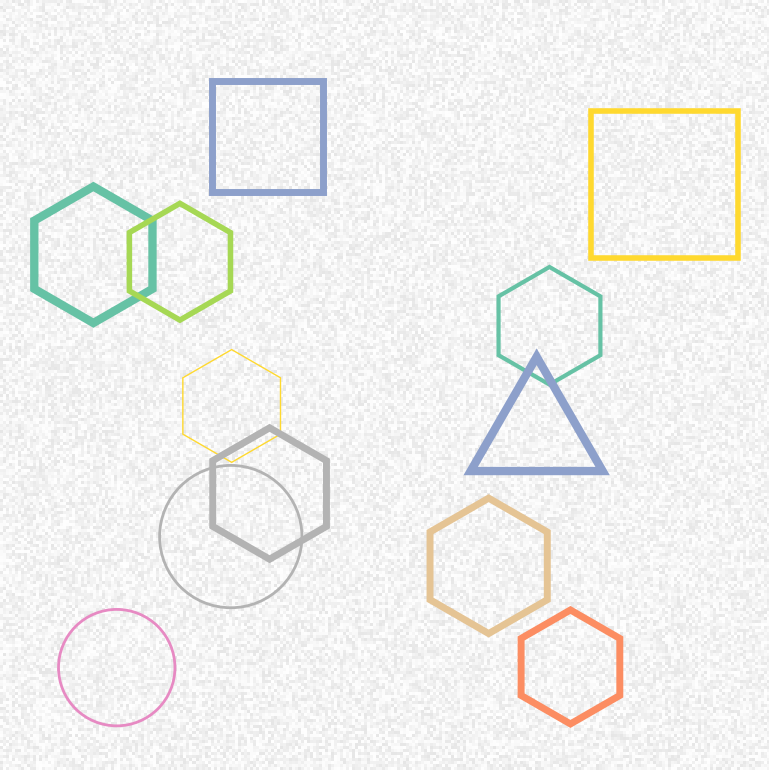[{"shape": "hexagon", "thickness": 1.5, "radius": 0.38, "center": [0.714, 0.577]}, {"shape": "hexagon", "thickness": 3, "radius": 0.44, "center": [0.121, 0.669]}, {"shape": "hexagon", "thickness": 2.5, "radius": 0.37, "center": [0.741, 0.134]}, {"shape": "triangle", "thickness": 3, "radius": 0.49, "center": [0.697, 0.438]}, {"shape": "square", "thickness": 2.5, "radius": 0.36, "center": [0.347, 0.823]}, {"shape": "circle", "thickness": 1, "radius": 0.38, "center": [0.152, 0.133]}, {"shape": "hexagon", "thickness": 2, "radius": 0.38, "center": [0.234, 0.66]}, {"shape": "square", "thickness": 2, "radius": 0.48, "center": [0.863, 0.76]}, {"shape": "hexagon", "thickness": 0.5, "radius": 0.37, "center": [0.301, 0.473]}, {"shape": "hexagon", "thickness": 2.5, "radius": 0.44, "center": [0.635, 0.265]}, {"shape": "circle", "thickness": 1, "radius": 0.46, "center": [0.3, 0.303]}, {"shape": "hexagon", "thickness": 2.5, "radius": 0.43, "center": [0.35, 0.359]}]